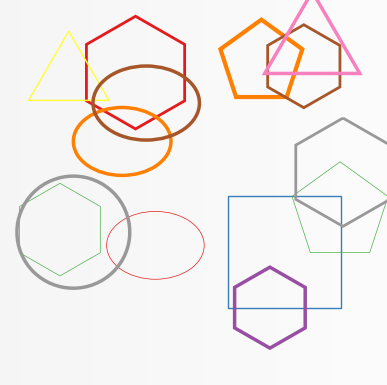[{"shape": "hexagon", "thickness": 2, "radius": 0.73, "center": [0.35, 0.811]}, {"shape": "oval", "thickness": 0.5, "radius": 0.63, "center": [0.401, 0.363]}, {"shape": "square", "thickness": 1, "radius": 0.73, "center": [0.734, 0.346]}, {"shape": "pentagon", "thickness": 0.5, "radius": 0.65, "center": [0.878, 0.449]}, {"shape": "hexagon", "thickness": 0.5, "radius": 0.6, "center": [0.155, 0.404]}, {"shape": "hexagon", "thickness": 2.5, "radius": 0.53, "center": [0.697, 0.201]}, {"shape": "pentagon", "thickness": 3, "radius": 0.56, "center": [0.674, 0.838]}, {"shape": "oval", "thickness": 2.5, "radius": 0.63, "center": [0.315, 0.633]}, {"shape": "triangle", "thickness": 1, "radius": 0.6, "center": [0.177, 0.799]}, {"shape": "oval", "thickness": 2.5, "radius": 0.69, "center": [0.377, 0.732]}, {"shape": "hexagon", "thickness": 2, "radius": 0.54, "center": [0.784, 0.828]}, {"shape": "triangle", "thickness": 2.5, "radius": 0.71, "center": [0.806, 0.88]}, {"shape": "hexagon", "thickness": 2, "radius": 0.7, "center": [0.885, 0.553]}, {"shape": "circle", "thickness": 2.5, "radius": 0.73, "center": [0.189, 0.397]}]